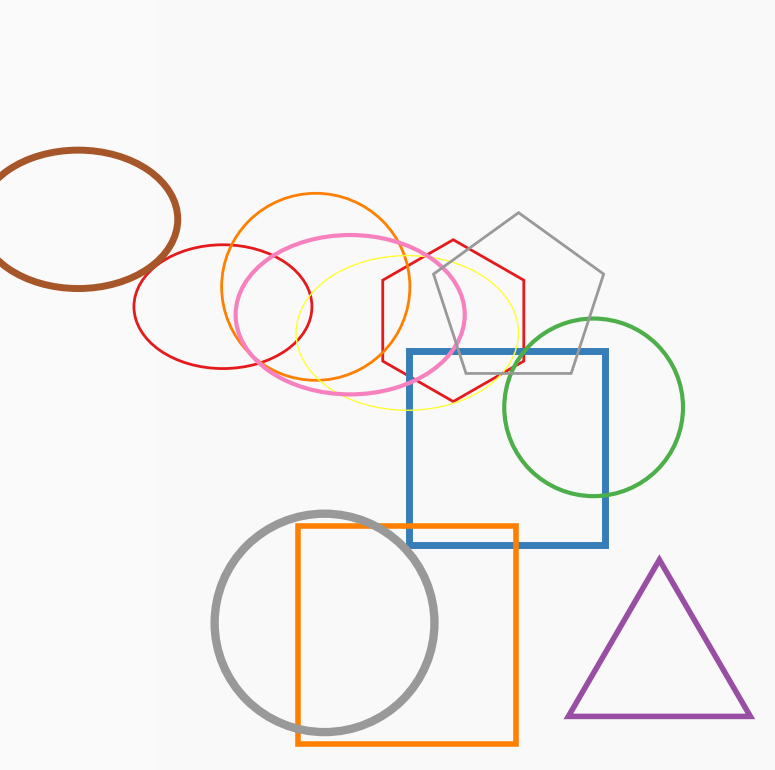[{"shape": "oval", "thickness": 1, "radius": 0.57, "center": [0.288, 0.602]}, {"shape": "hexagon", "thickness": 1, "radius": 0.53, "center": [0.585, 0.584]}, {"shape": "square", "thickness": 2.5, "radius": 0.63, "center": [0.654, 0.418]}, {"shape": "circle", "thickness": 1.5, "radius": 0.58, "center": [0.766, 0.471]}, {"shape": "triangle", "thickness": 2, "radius": 0.68, "center": [0.851, 0.137]}, {"shape": "square", "thickness": 2, "radius": 0.71, "center": [0.525, 0.176]}, {"shape": "circle", "thickness": 1, "radius": 0.61, "center": [0.407, 0.628]}, {"shape": "oval", "thickness": 0.5, "radius": 0.72, "center": [0.526, 0.568]}, {"shape": "oval", "thickness": 2.5, "radius": 0.64, "center": [0.101, 0.715]}, {"shape": "oval", "thickness": 1.5, "radius": 0.74, "center": [0.452, 0.591]}, {"shape": "pentagon", "thickness": 1, "radius": 0.58, "center": [0.669, 0.608]}, {"shape": "circle", "thickness": 3, "radius": 0.71, "center": [0.419, 0.191]}]